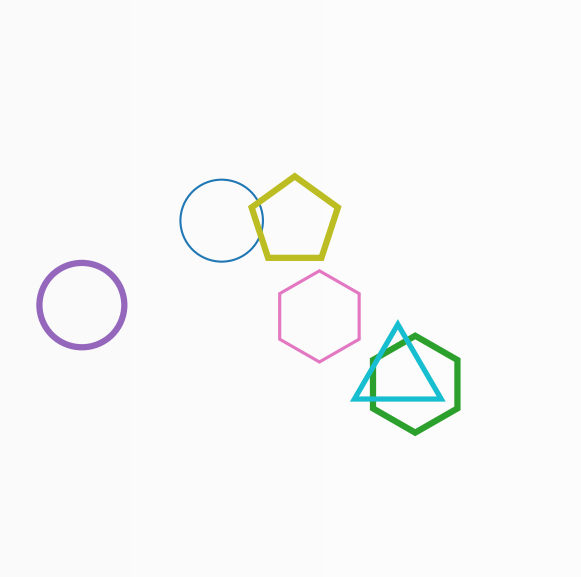[{"shape": "circle", "thickness": 1, "radius": 0.35, "center": [0.381, 0.617]}, {"shape": "hexagon", "thickness": 3, "radius": 0.42, "center": [0.714, 0.334]}, {"shape": "circle", "thickness": 3, "radius": 0.37, "center": [0.141, 0.471]}, {"shape": "hexagon", "thickness": 1.5, "radius": 0.39, "center": [0.55, 0.451]}, {"shape": "pentagon", "thickness": 3, "radius": 0.39, "center": [0.507, 0.616]}, {"shape": "triangle", "thickness": 2.5, "radius": 0.43, "center": [0.684, 0.351]}]